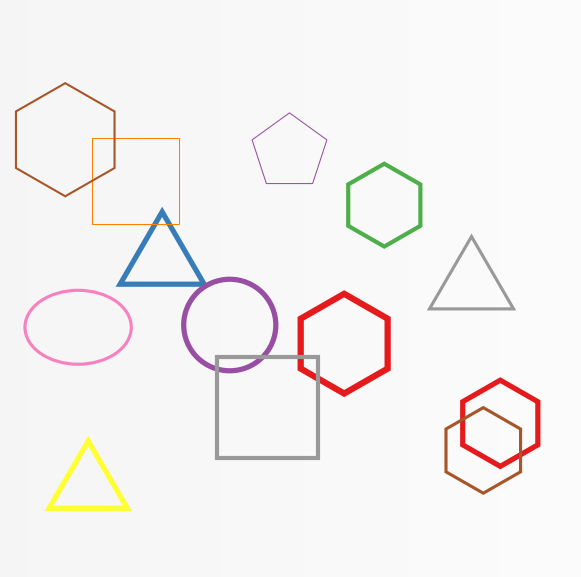[{"shape": "hexagon", "thickness": 3, "radius": 0.43, "center": [0.592, 0.404]}, {"shape": "hexagon", "thickness": 2.5, "radius": 0.37, "center": [0.861, 0.266]}, {"shape": "triangle", "thickness": 2.5, "radius": 0.42, "center": [0.279, 0.549]}, {"shape": "hexagon", "thickness": 2, "radius": 0.36, "center": [0.661, 0.644]}, {"shape": "circle", "thickness": 2.5, "radius": 0.4, "center": [0.395, 0.436]}, {"shape": "pentagon", "thickness": 0.5, "radius": 0.34, "center": [0.498, 0.736]}, {"shape": "square", "thickness": 0.5, "radius": 0.37, "center": [0.233, 0.685]}, {"shape": "triangle", "thickness": 2.5, "radius": 0.39, "center": [0.152, 0.158]}, {"shape": "hexagon", "thickness": 1, "radius": 0.49, "center": [0.112, 0.757]}, {"shape": "hexagon", "thickness": 1.5, "radius": 0.37, "center": [0.831, 0.219]}, {"shape": "oval", "thickness": 1.5, "radius": 0.46, "center": [0.134, 0.432]}, {"shape": "triangle", "thickness": 1.5, "radius": 0.42, "center": [0.811, 0.506]}, {"shape": "square", "thickness": 2, "radius": 0.43, "center": [0.46, 0.294]}]